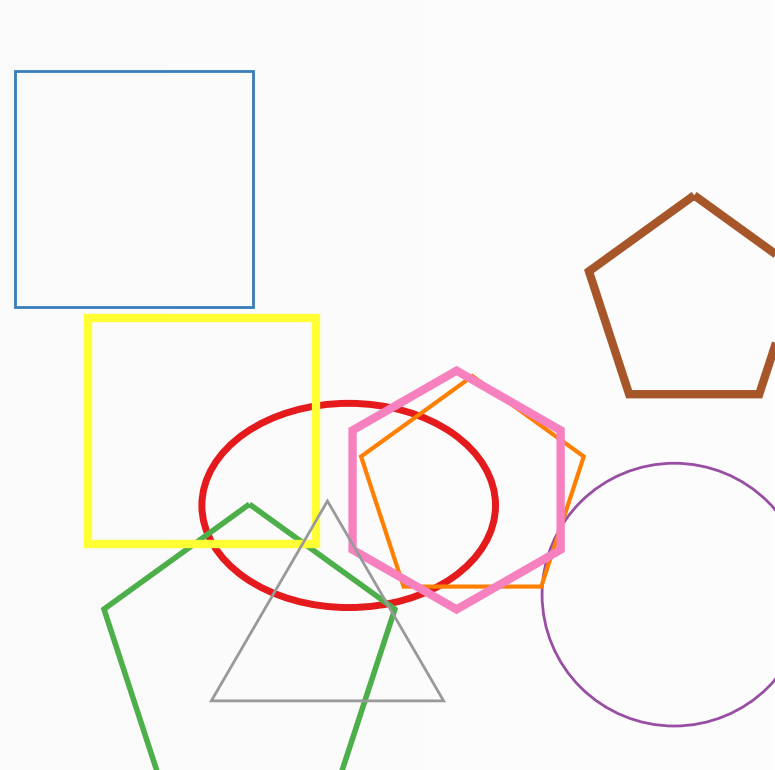[{"shape": "oval", "thickness": 2.5, "radius": 0.95, "center": [0.45, 0.344]}, {"shape": "square", "thickness": 1, "radius": 0.77, "center": [0.173, 0.755]}, {"shape": "pentagon", "thickness": 2, "radius": 0.99, "center": [0.322, 0.148]}, {"shape": "circle", "thickness": 1, "radius": 0.85, "center": [0.87, 0.228]}, {"shape": "pentagon", "thickness": 1.5, "radius": 0.76, "center": [0.61, 0.36]}, {"shape": "square", "thickness": 3, "radius": 0.73, "center": [0.261, 0.44]}, {"shape": "pentagon", "thickness": 3, "radius": 0.71, "center": [0.896, 0.604]}, {"shape": "hexagon", "thickness": 3, "radius": 0.78, "center": [0.589, 0.364]}, {"shape": "triangle", "thickness": 1, "radius": 0.87, "center": [0.423, 0.176]}]